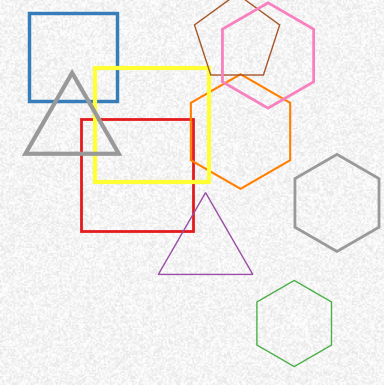[{"shape": "square", "thickness": 2, "radius": 0.72, "center": [0.356, 0.546]}, {"shape": "square", "thickness": 2.5, "radius": 0.57, "center": [0.189, 0.851]}, {"shape": "hexagon", "thickness": 1, "radius": 0.56, "center": [0.764, 0.16]}, {"shape": "triangle", "thickness": 1, "radius": 0.71, "center": [0.534, 0.358]}, {"shape": "hexagon", "thickness": 1.5, "radius": 0.74, "center": [0.625, 0.658]}, {"shape": "square", "thickness": 3, "radius": 0.74, "center": [0.395, 0.676]}, {"shape": "pentagon", "thickness": 1, "radius": 0.58, "center": [0.616, 0.899]}, {"shape": "hexagon", "thickness": 2, "radius": 0.68, "center": [0.696, 0.856]}, {"shape": "triangle", "thickness": 3, "radius": 0.7, "center": [0.187, 0.671]}, {"shape": "hexagon", "thickness": 2, "radius": 0.63, "center": [0.875, 0.473]}]